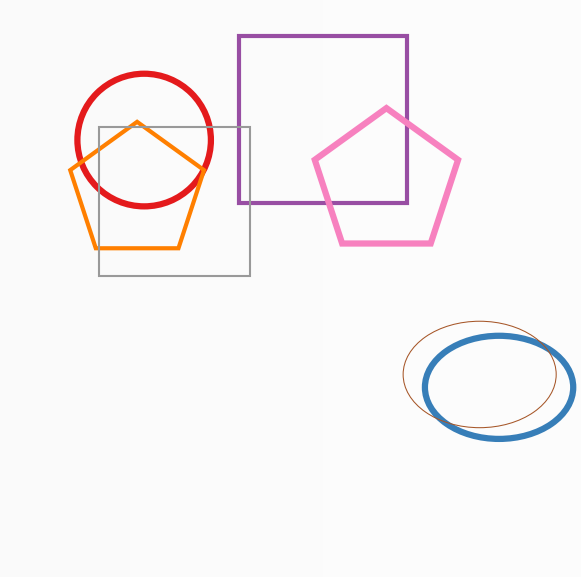[{"shape": "circle", "thickness": 3, "radius": 0.57, "center": [0.248, 0.757]}, {"shape": "oval", "thickness": 3, "radius": 0.64, "center": [0.859, 0.328]}, {"shape": "square", "thickness": 2, "radius": 0.72, "center": [0.556, 0.793]}, {"shape": "pentagon", "thickness": 2, "radius": 0.61, "center": [0.236, 0.667]}, {"shape": "oval", "thickness": 0.5, "radius": 0.66, "center": [0.825, 0.351]}, {"shape": "pentagon", "thickness": 3, "radius": 0.65, "center": [0.665, 0.682]}, {"shape": "square", "thickness": 1, "radius": 0.65, "center": [0.3, 0.65]}]